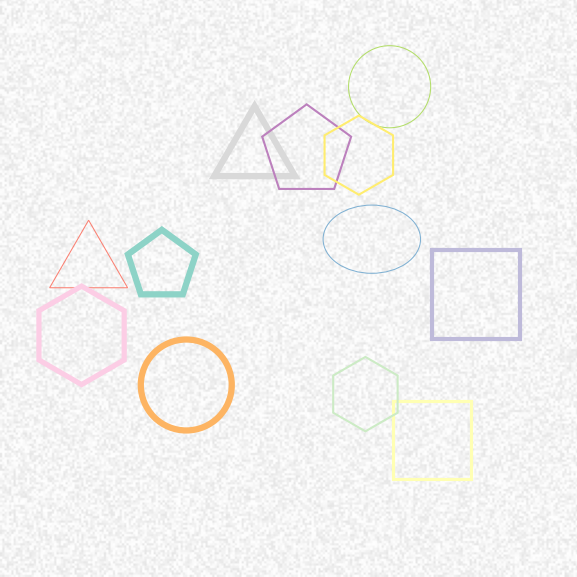[{"shape": "pentagon", "thickness": 3, "radius": 0.31, "center": [0.28, 0.539]}, {"shape": "square", "thickness": 1.5, "radius": 0.34, "center": [0.748, 0.237]}, {"shape": "square", "thickness": 2, "radius": 0.38, "center": [0.824, 0.489]}, {"shape": "triangle", "thickness": 0.5, "radius": 0.39, "center": [0.153, 0.54]}, {"shape": "oval", "thickness": 0.5, "radius": 0.42, "center": [0.644, 0.585]}, {"shape": "circle", "thickness": 3, "radius": 0.39, "center": [0.323, 0.332]}, {"shape": "circle", "thickness": 0.5, "radius": 0.36, "center": [0.675, 0.849]}, {"shape": "hexagon", "thickness": 2.5, "radius": 0.43, "center": [0.141, 0.418]}, {"shape": "triangle", "thickness": 3, "radius": 0.4, "center": [0.441, 0.735]}, {"shape": "pentagon", "thickness": 1, "radius": 0.4, "center": [0.531, 0.737]}, {"shape": "hexagon", "thickness": 1, "radius": 0.32, "center": [0.633, 0.317]}, {"shape": "hexagon", "thickness": 1, "radius": 0.34, "center": [0.621, 0.731]}]